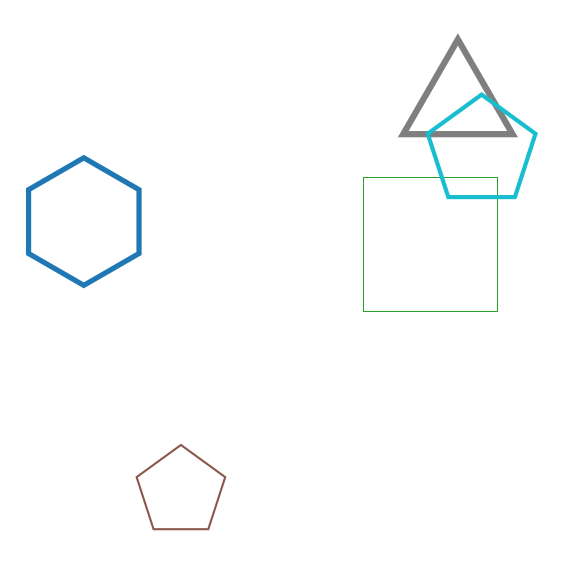[{"shape": "hexagon", "thickness": 2.5, "radius": 0.55, "center": [0.145, 0.615]}, {"shape": "square", "thickness": 0.5, "radius": 0.58, "center": [0.745, 0.576]}, {"shape": "pentagon", "thickness": 1, "radius": 0.4, "center": [0.313, 0.148]}, {"shape": "triangle", "thickness": 3, "radius": 0.55, "center": [0.793, 0.821]}, {"shape": "pentagon", "thickness": 2, "radius": 0.49, "center": [0.834, 0.737]}]